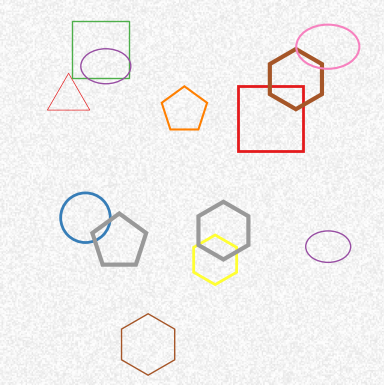[{"shape": "triangle", "thickness": 0.5, "radius": 0.32, "center": [0.178, 0.746]}, {"shape": "square", "thickness": 2, "radius": 0.42, "center": [0.702, 0.692]}, {"shape": "circle", "thickness": 2, "radius": 0.32, "center": [0.222, 0.435]}, {"shape": "square", "thickness": 1, "radius": 0.37, "center": [0.261, 0.871]}, {"shape": "oval", "thickness": 1, "radius": 0.29, "center": [0.852, 0.359]}, {"shape": "oval", "thickness": 1, "radius": 0.32, "center": [0.275, 0.828]}, {"shape": "pentagon", "thickness": 1.5, "radius": 0.31, "center": [0.479, 0.714]}, {"shape": "hexagon", "thickness": 2, "radius": 0.32, "center": [0.559, 0.325]}, {"shape": "hexagon", "thickness": 3, "radius": 0.39, "center": [0.769, 0.795]}, {"shape": "hexagon", "thickness": 1, "radius": 0.4, "center": [0.385, 0.105]}, {"shape": "oval", "thickness": 1.5, "radius": 0.41, "center": [0.851, 0.879]}, {"shape": "pentagon", "thickness": 3, "radius": 0.37, "center": [0.31, 0.372]}, {"shape": "hexagon", "thickness": 3, "radius": 0.37, "center": [0.58, 0.401]}]